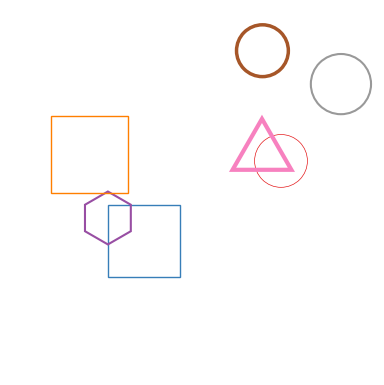[{"shape": "circle", "thickness": 0.5, "radius": 0.34, "center": [0.73, 0.582]}, {"shape": "square", "thickness": 1, "radius": 0.47, "center": [0.374, 0.373]}, {"shape": "hexagon", "thickness": 1.5, "radius": 0.34, "center": [0.28, 0.434]}, {"shape": "square", "thickness": 1, "radius": 0.5, "center": [0.232, 0.598]}, {"shape": "circle", "thickness": 2.5, "radius": 0.34, "center": [0.682, 0.868]}, {"shape": "triangle", "thickness": 3, "radius": 0.44, "center": [0.68, 0.603]}, {"shape": "circle", "thickness": 1.5, "radius": 0.39, "center": [0.886, 0.782]}]